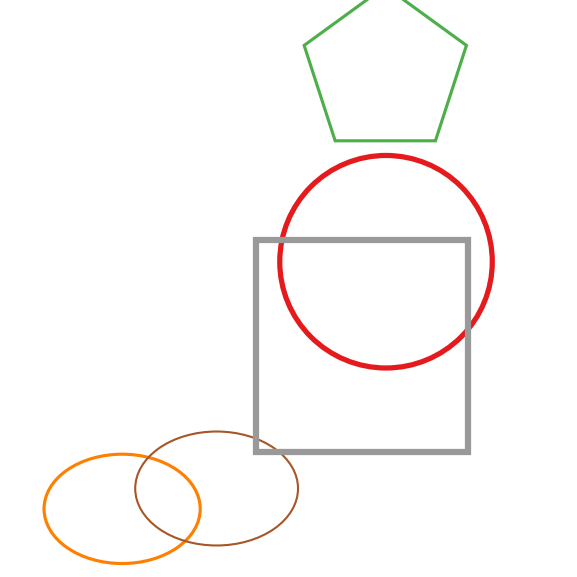[{"shape": "circle", "thickness": 2.5, "radius": 0.92, "center": [0.668, 0.546]}, {"shape": "pentagon", "thickness": 1.5, "radius": 0.74, "center": [0.667, 0.875]}, {"shape": "oval", "thickness": 1.5, "radius": 0.68, "center": [0.211, 0.118]}, {"shape": "oval", "thickness": 1, "radius": 0.7, "center": [0.375, 0.153]}, {"shape": "square", "thickness": 3, "radius": 0.92, "center": [0.626, 0.4]}]